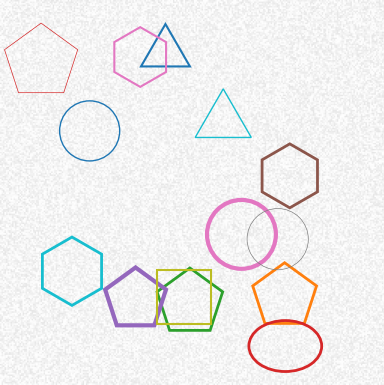[{"shape": "circle", "thickness": 1, "radius": 0.39, "center": [0.233, 0.66]}, {"shape": "triangle", "thickness": 1.5, "radius": 0.37, "center": [0.43, 0.864]}, {"shape": "pentagon", "thickness": 2, "radius": 0.44, "center": [0.739, 0.23]}, {"shape": "pentagon", "thickness": 2, "radius": 0.45, "center": [0.493, 0.214]}, {"shape": "oval", "thickness": 2, "radius": 0.47, "center": [0.741, 0.101]}, {"shape": "pentagon", "thickness": 0.5, "radius": 0.5, "center": [0.107, 0.84]}, {"shape": "pentagon", "thickness": 3, "radius": 0.42, "center": [0.352, 0.222]}, {"shape": "hexagon", "thickness": 2, "radius": 0.42, "center": [0.753, 0.543]}, {"shape": "hexagon", "thickness": 1.5, "radius": 0.39, "center": [0.364, 0.852]}, {"shape": "circle", "thickness": 3, "radius": 0.45, "center": [0.627, 0.391]}, {"shape": "circle", "thickness": 0.5, "radius": 0.4, "center": [0.721, 0.379]}, {"shape": "square", "thickness": 1.5, "radius": 0.35, "center": [0.479, 0.229]}, {"shape": "triangle", "thickness": 1, "radius": 0.42, "center": [0.58, 0.685]}, {"shape": "hexagon", "thickness": 2, "radius": 0.44, "center": [0.187, 0.296]}]